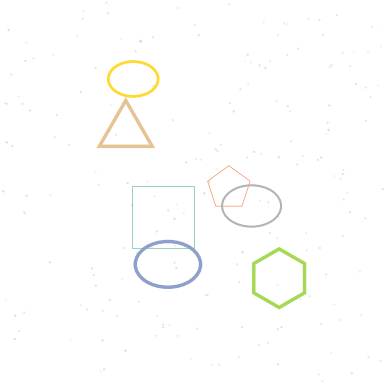[{"shape": "square", "thickness": 0.5, "radius": 0.4, "center": [0.423, 0.437]}, {"shape": "pentagon", "thickness": 0.5, "radius": 0.29, "center": [0.594, 0.511]}, {"shape": "oval", "thickness": 2.5, "radius": 0.42, "center": [0.436, 0.313]}, {"shape": "hexagon", "thickness": 2.5, "radius": 0.38, "center": [0.725, 0.277]}, {"shape": "oval", "thickness": 2, "radius": 0.32, "center": [0.346, 0.795]}, {"shape": "triangle", "thickness": 2.5, "radius": 0.4, "center": [0.327, 0.66]}, {"shape": "oval", "thickness": 1.5, "radius": 0.38, "center": [0.653, 0.465]}]